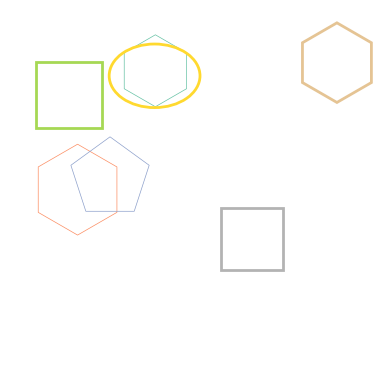[{"shape": "hexagon", "thickness": 0.5, "radius": 0.47, "center": [0.404, 0.816]}, {"shape": "hexagon", "thickness": 0.5, "radius": 0.59, "center": [0.201, 0.507]}, {"shape": "pentagon", "thickness": 0.5, "radius": 0.53, "center": [0.286, 0.538]}, {"shape": "square", "thickness": 2, "radius": 0.43, "center": [0.18, 0.754]}, {"shape": "oval", "thickness": 2, "radius": 0.59, "center": [0.402, 0.803]}, {"shape": "hexagon", "thickness": 2, "radius": 0.52, "center": [0.875, 0.837]}, {"shape": "square", "thickness": 2, "radius": 0.4, "center": [0.654, 0.378]}]